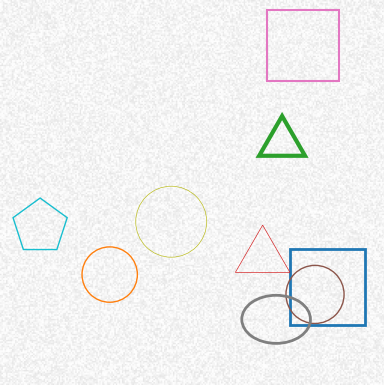[{"shape": "square", "thickness": 2, "radius": 0.49, "center": [0.851, 0.255]}, {"shape": "circle", "thickness": 1, "radius": 0.36, "center": [0.285, 0.287]}, {"shape": "triangle", "thickness": 3, "radius": 0.34, "center": [0.733, 0.63]}, {"shape": "triangle", "thickness": 0.5, "radius": 0.41, "center": [0.682, 0.333]}, {"shape": "circle", "thickness": 1, "radius": 0.38, "center": [0.818, 0.235]}, {"shape": "square", "thickness": 1.5, "radius": 0.46, "center": [0.787, 0.882]}, {"shape": "oval", "thickness": 2, "radius": 0.45, "center": [0.717, 0.171]}, {"shape": "circle", "thickness": 0.5, "radius": 0.46, "center": [0.445, 0.424]}, {"shape": "pentagon", "thickness": 1, "radius": 0.37, "center": [0.104, 0.412]}]